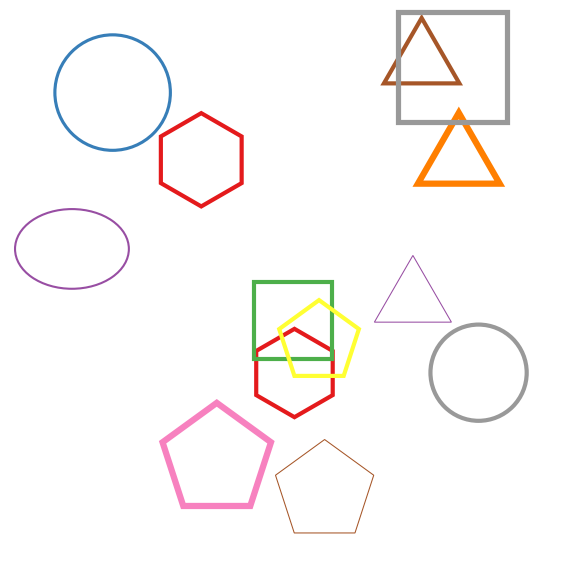[{"shape": "hexagon", "thickness": 2, "radius": 0.38, "center": [0.51, 0.353]}, {"shape": "hexagon", "thickness": 2, "radius": 0.4, "center": [0.348, 0.722]}, {"shape": "circle", "thickness": 1.5, "radius": 0.5, "center": [0.195, 0.839]}, {"shape": "square", "thickness": 2, "radius": 0.34, "center": [0.508, 0.444]}, {"shape": "triangle", "thickness": 0.5, "radius": 0.39, "center": [0.715, 0.48]}, {"shape": "oval", "thickness": 1, "radius": 0.49, "center": [0.125, 0.568]}, {"shape": "triangle", "thickness": 3, "radius": 0.41, "center": [0.794, 0.722]}, {"shape": "pentagon", "thickness": 2, "radius": 0.36, "center": [0.552, 0.407]}, {"shape": "pentagon", "thickness": 0.5, "radius": 0.45, "center": [0.562, 0.149]}, {"shape": "triangle", "thickness": 2, "radius": 0.38, "center": [0.73, 0.892]}, {"shape": "pentagon", "thickness": 3, "radius": 0.49, "center": [0.375, 0.203]}, {"shape": "square", "thickness": 2.5, "radius": 0.48, "center": [0.784, 0.884]}, {"shape": "circle", "thickness": 2, "radius": 0.42, "center": [0.829, 0.354]}]